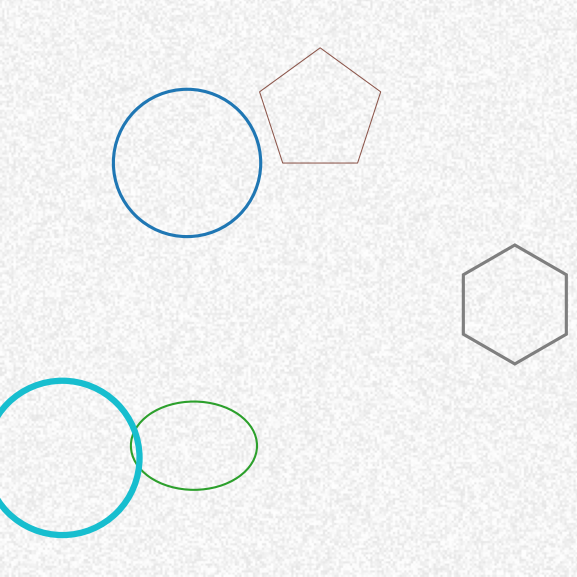[{"shape": "circle", "thickness": 1.5, "radius": 0.64, "center": [0.324, 0.717]}, {"shape": "oval", "thickness": 1, "radius": 0.55, "center": [0.336, 0.227]}, {"shape": "pentagon", "thickness": 0.5, "radius": 0.55, "center": [0.554, 0.806]}, {"shape": "hexagon", "thickness": 1.5, "radius": 0.51, "center": [0.892, 0.472]}, {"shape": "circle", "thickness": 3, "radius": 0.67, "center": [0.108, 0.206]}]